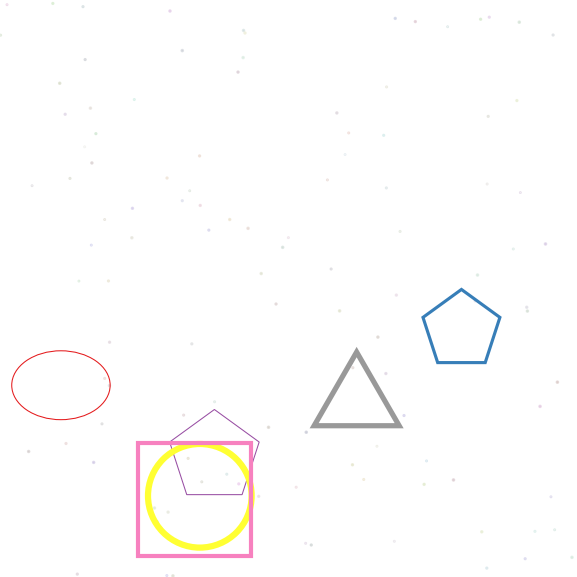[{"shape": "oval", "thickness": 0.5, "radius": 0.43, "center": [0.106, 0.332]}, {"shape": "pentagon", "thickness": 1.5, "radius": 0.35, "center": [0.799, 0.428]}, {"shape": "pentagon", "thickness": 0.5, "radius": 0.41, "center": [0.371, 0.209]}, {"shape": "circle", "thickness": 3, "radius": 0.45, "center": [0.346, 0.141]}, {"shape": "square", "thickness": 2, "radius": 0.49, "center": [0.336, 0.135]}, {"shape": "triangle", "thickness": 2.5, "radius": 0.43, "center": [0.618, 0.304]}]